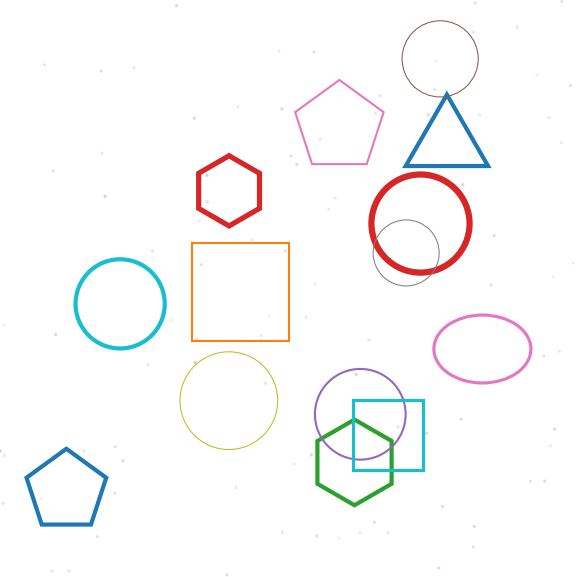[{"shape": "triangle", "thickness": 2, "radius": 0.41, "center": [0.774, 0.753]}, {"shape": "pentagon", "thickness": 2, "radius": 0.36, "center": [0.115, 0.149]}, {"shape": "square", "thickness": 1, "radius": 0.42, "center": [0.417, 0.493]}, {"shape": "hexagon", "thickness": 2, "radius": 0.37, "center": [0.614, 0.198]}, {"shape": "circle", "thickness": 3, "radius": 0.42, "center": [0.728, 0.612]}, {"shape": "hexagon", "thickness": 2.5, "radius": 0.3, "center": [0.397, 0.669]}, {"shape": "circle", "thickness": 1, "radius": 0.39, "center": [0.624, 0.282]}, {"shape": "circle", "thickness": 0.5, "radius": 0.33, "center": [0.762, 0.897]}, {"shape": "oval", "thickness": 1.5, "radius": 0.42, "center": [0.835, 0.395]}, {"shape": "pentagon", "thickness": 1, "radius": 0.4, "center": [0.588, 0.78]}, {"shape": "circle", "thickness": 0.5, "radius": 0.29, "center": [0.703, 0.561]}, {"shape": "circle", "thickness": 0.5, "radius": 0.42, "center": [0.396, 0.305]}, {"shape": "square", "thickness": 1.5, "radius": 0.3, "center": [0.672, 0.246]}, {"shape": "circle", "thickness": 2, "radius": 0.39, "center": [0.208, 0.473]}]